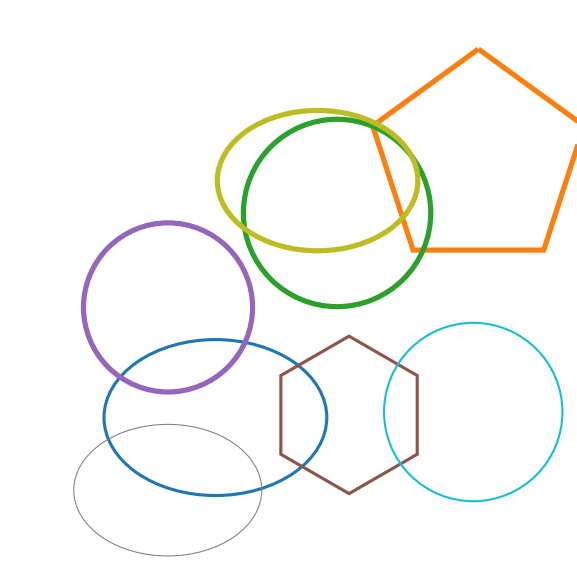[{"shape": "oval", "thickness": 1.5, "radius": 0.96, "center": [0.373, 0.276]}, {"shape": "pentagon", "thickness": 2.5, "radius": 0.96, "center": [0.828, 0.722]}, {"shape": "circle", "thickness": 2.5, "radius": 0.81, "center": [0.584, 0.63]}, {"shape": "circle", "thickness": 2.5, "radius": 0.73, "center": [0.291, 0.467]}, {"shape": "hexagon", "thickness": 1.5, "radius": 0.68, "center": [0.604, 0.281]}, {"shape": "oval", "thickness": 0.5, "radius": 0.81, "center": [0.29, 0.15]}, {"shape": "oval", "thickness": 2.5, "radius": 0.87, "center": [0.55, 0.686]}, {"shape": "circle", "thickness": 1, "radius": 0.77, "center": [0.819, 0.286]}]